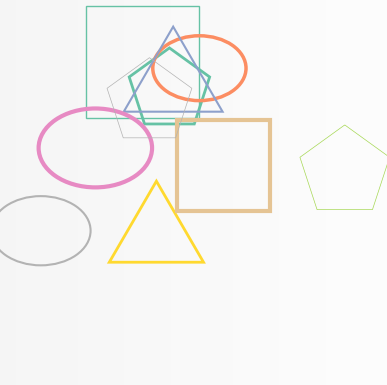[{"shape": "pentagon", "thickness": 2, "radius": 0.55, "center": [0.437, 0.766]}, {"shape": "square", "thickness": 1, "radius": 0.73, "center": [0.368, 0.84]}, {"shape": "oval", "thickness": 2.5, "radius": 0.6, "center": [0.515, 0.823]}, {"shape": "triangle", "thickness": 1.5, "radius": 0.74, "center": [0.447, 0.784]}, {"shape": "oval", "thickness": 3, "radius": 0.73, "center": [0.246, 0.616]}, {"shape": "pentagon", "thickness": 0.5, "radius": 0.61, "center": [0.89, 0.554]}, {"shape": "triangle", "thickness": 2, "radius": 0.7, "center": [0.404, 0.389]}, {"shape": "square", "thickness": 3, "radius": 0.59, "center": [0.577, 0.57]}, {"shape": "pentagon", "thickness": 0.5, "radius": 0.58, "center": [0.386, 0.735]}, {"shape": "oval", "thickness": 1.5, "radius": 0.64, "center": [0.105, 0.401]}]